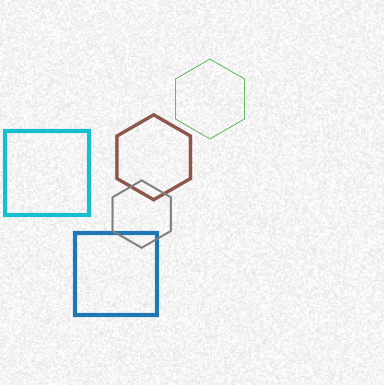[{"shape": "square", "thickness": 3, "radius": 0.53, "center": [0.302, 0.288]}, {"shape": "hexagon", "thickness": 0.5, "radius": 0.52, "center": [0.545, 0.743]}, {"shape": "hexagon", "thickness": 2.5, "radius": 0.55, "center": [0.399, 0.591]}, {"shape": "hexagon", "thickness": 1.5, "radius": 0.44, "center": [0.368, 0.444]}, {"shape": "square", "thickness": 3, "radius": 0.55, "center": [0.121, 0.55]}]